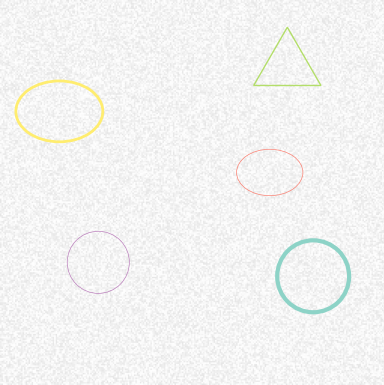[{"shape": "circle", "thickness": 3, "radius": 0.47, "center": [0.813, 0.282]}, {"shape": "oval", "thickness": 0.5, "radius": 0.43, "center": [0.701, 0.552]}, {"shape": "triangle", "thickness": 1, "radius": 0.5, "center": [0.746, 0.828]}, {"shape": "circle", "thickness": 0.5, "radius": 0.4, "center": [0.255, 0.319]}, {"shape": "oval", "thickness": 2, "radius": 0.56, "center": [0.154, 0.711]}]